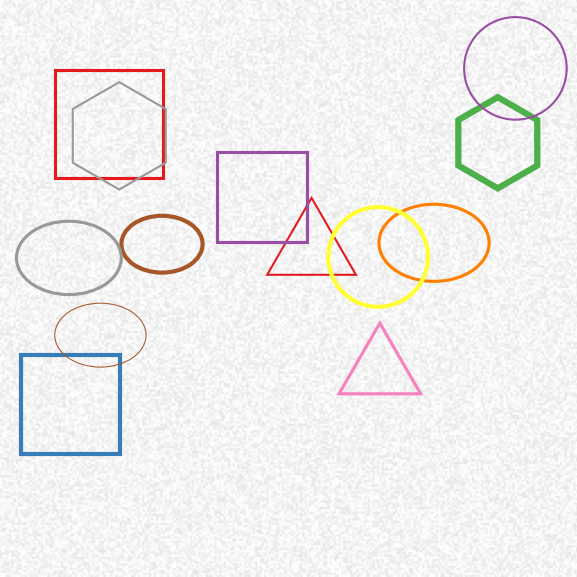[{"shape": "square", "thickness": 1.5, "radius": 0.47, "center": [0.189, 0.785]}, {"shape": "triangle", "thickness": 1, "radius": 0.44, "center": [0.54, 0.568]}, {"shape": "square", "thickness": 2, "radius": 0.43, "center": [0.122, 0.299]}, {"shape": "hexagon", "thickness": 3, "radius": 0.39, "center": [0.862, 0.752]}, {"shape": "circle", "thickness": 1, "radius": 0.44, "center": [0.892, 0.881]}, {"shape": "square", "thickness": 1.5, "radius": 0.39, "center": [0.454, 0.658]}, {"shape": "oval", "thickness": 1.5, "radius": 0.48, "center": [0.752, 0.579]}, {"shape": "circle", "thickness": 2, "radius": 0.43, "center": [0.655, 0.554]}, {"shape": "oval", "thickness": 2, "radius": 0.35, "center": [0.28, 0.576]}, {"shape": "oval", "thickness": 0.5, "radius": 0.4, "center": [0.174, 0.419]}, {"shape": "triangle", "thickness": 1.5, "radius": 0.41, "center": [0.658, 0.358]}, {"shape": "oval", "thickness": 1.5, "radius": 0.45, "center": [0.119, 0.553]}, {"shape": "hexagon", "thickness": 1, "radius": 0.46, "center": [0.206, 0.764]}]